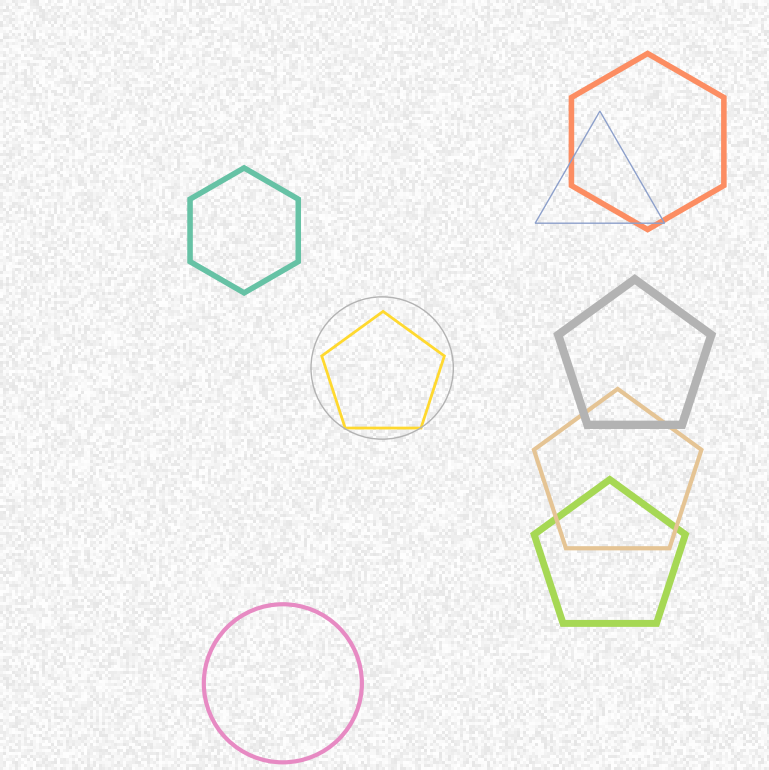[{"shape": "hexagon", "thickness": 2, "radius": 0.41, "center": [0.317, 0.701]}, {"shape": "hexagon", "thickness": 2, "radius": 0.57, "center": [0.841, 0.816]}, {"shape": "triangle", "thickness": 0.5, "radius": 0.49, "center": [0.779, 0.759]}, {"shape": "circle", "thickness": 1.5, "radius": 0.51, "center": [0.367, 0.113]}, {"shape": "pentagon", "thickness": 2.5, "radius": 0.52, "center": [0.792, 0.274]}, {"shape": "pentagon", "thickness": 1, "radius": 0.42, "center": [0.497, 0.512]}, {"shape": "pentagon", "thickness": 1.5, "radius": 0.57, "center": [0.802, 0.381]}, {"shape": "pentagon", "thickness": 3, "radius": 0.52, "center": [0.824, 0.533]}, {"shape": "circle", "thickness": 0.5, "radius": 0.46, "center": [0.496, 0.522]}]